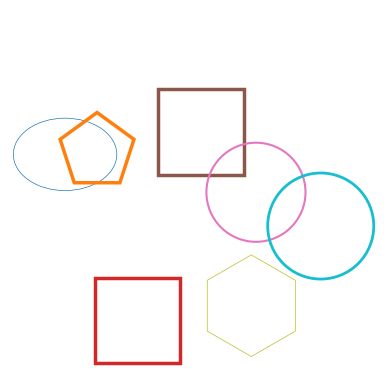[{"shape": "oval", "thickness": 0.5, "radius": 0.67, "center": [0.169, 0.599]}, {"shape": "pentagon", "thickness": 2.5, "radius": 0.5, "center": [0.252, 0.607]}, {"shape": "square", "thickness": 2.5, "radius": 0.56, "center": [0.357, 0.167]}, {"shape": "square", "thickness": 2.5, "radius": 0.55, "center": [0.522, 0.657]}, {"shape": "circle", "thickness": 1.5, "radius": 0.64, "center": [0.665, 0.501]}, {"shape": "hexagon", "thickness": 0.5, "radius": 0.66, "center": [0.653, 0.206]}, {"shape": "circle", "thickness": 2, "radius": 0.69, "center": [0.833, 0.413]}]